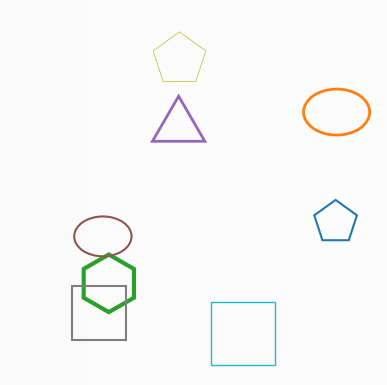[{"shape": "pentagon", "thickness": 1.5, "radius": 0.29, "center": [0.866, 0.423]}, {"shape": "oval", "thickness": 2, "radius": 0.43, "center": [0.869, 0.709]}, {"shape": "hexagon", "thickness": 3, "radius": 0.37, "center": [0.281, 0.264]}, {"shape": "triangle", "thickness": 2, "radius": 0.39, "center": [0.461, 0.672]}, {"shape": "oval", "thickness": 1.5, "radius": 0.37, "center": [0.266, 0.386]}, {"shape": "square", "thickness": 1.5, "radius": 0.35, "center": [0.256, 0.187]}, {"shape": "pentagon", "thickness": 0.5, "radius": 0.36, "center": [0.463, 0.846]}, {"shape": "square", "thickness": 1, "radius": 0.41, "center": [0.627, 0.133]}]